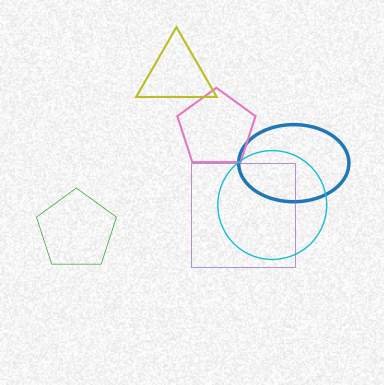[{"shape": "oval", "thickness": 2.5, "radius": 0.72, "center": [0.763, 0.576]}, {"shape": "pentagon", "thickness": 0.5, "radius": 0.55, "center": [0.199, 0.402]}, {"shape": "square", "thickness": 0.5, "radius": 0.67, "center": [0.632, 0.442]}, {"shape": "pentagon", "thickness": 1.5, "radius": 0.53, "center": [0.562, 0.665]}, {"shape": "triangle", "thickness": 1.5, "radius": 0.6, "center": [0.458, 0.809]}, {"shape": "circle", "thickness": 1, "radius": 0.71, "center": [0.707, 0.467]}]